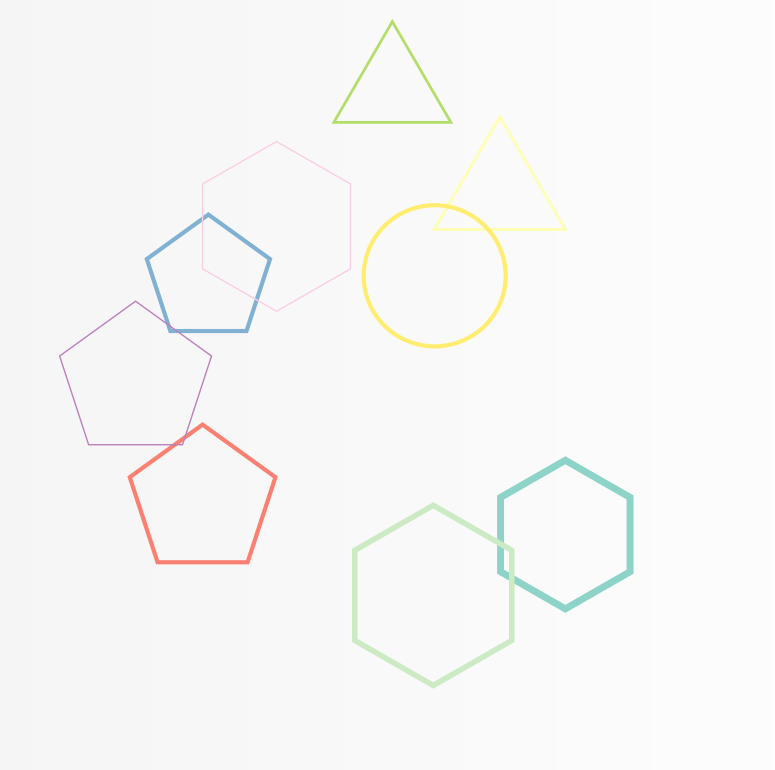[{"shape": "hexagon", "thickness": 2.5, "radius": 0.48, "center": [0.729, 0.306]}, {"shape": "triangle", "thickness": 1, "radius": 0.49, "center": [0.645, 0.751]}, {"shape": "pentagon", "thickness": 1.5, "radius": 0.49, "center": [0.261, 0.35]}, {"shape": "pentagon", "thickness": 1.5, "radius": 0.42, "center": [0.269, 0.638]}, {"shape": "triangle", "thickness": 1, "radius": 0.44, "center": [0.506, 0.885]}, {"shape": "hexagon", "thickness": 0.5, "radius": 0.55, "center": [0.357, 0.706]}, {"shape": "pentagon", "thickness": 0.5, "radius": 0.52, "center": [0.175, 0.506]}, {"shape": "hexagon", "thickness": 2, "radius": 0.58, "center": [0.559, 0.227]}, {"shape": "circle", "thickness": 1.5, "radius": 0.46, "center": [0.561, 0.642]}]